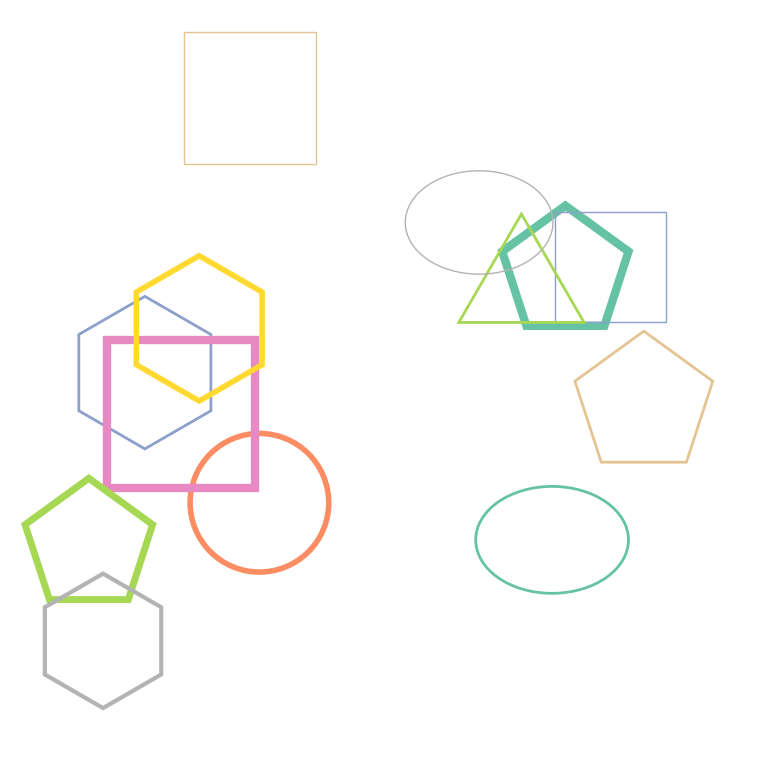[{"shape": "oval", "thickness": 1, "radius": 0.5, "center": [0.717, 0.299]}, {"shape": "pentagon", "thickness": 3, "radius": 0.43, "center": [0.734, 0.647]}, {"shape": "circle", "thickness": 2, "radius": 0.45, "center": [0.337, 0.347]}, {"shape": "hexagon", "thickness": 1, "radius": 0.5, "center": [0.188, 0.516]}, {"shape": "square", "thickness": 0.5, "radius": 0.36, "center": [0.793, 0.653]}, {"shape": "square", "thickness": 3, "radius": 0.48, "center": [0.235, 0.462]}, {"shape": "pentagon", "thickness": 2.5, "radius": 0.44, "center": [0.115, 0.292]}, {"shape": "triangle", "thickness": 1, "radius": 0.47, "center": [0.677, 0.628]}, {"shape": "hexagon", "thickness": 2, "radius": 0.47, "center": [0.259, 0.574]}, {"shape": "pentagon", "thickness": 1, "radius": 0.47, "center": [0.836, 0.476]}, {"shape": "square", "thickness": 0.5, "radius": 0.43, "center": [0.325, 0.873]}, {"shape": "oval", "thickness": 0.5, "radius": 0.48, "center": [0.622, 0.711]}, {"shape": "hexagon", "thickness": 1.5, "radius": 0.44, "center": [0.134, 0.168]}]